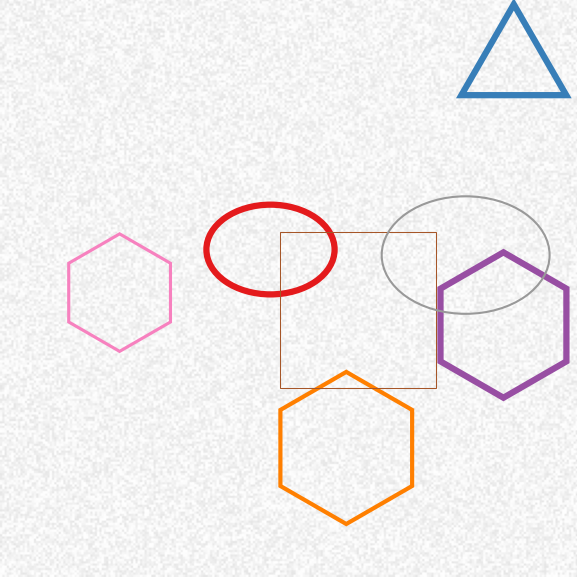[{"shape": "oval", "thickness": 3, "radius": 0.55, "center": [0.468, 0.567]}, {"shape": "triangle", "thickness": 3, "radius": 0.52, "center": [0.89, 0.887]}, {"shape": "hexagon", "thickness": 3, "radius": 0.63, "center": [0.872, 0.436]}, {"shape": "hexagon", "thickness": 2, "radius": 0.66, "center": [0.6, 0.223]}, {"shape": "square", "thickness": 0.5, "radius": 0.67, "center": [0.62, 0.463]}, {"shape": "hexagon", "thickness": 1.5, "radius": 0.51, "center": [0.207, 0.492]}, {"shape": "oval", "thickness": 1, "radius": 0.73, "center": [0.806, 0.557]}]